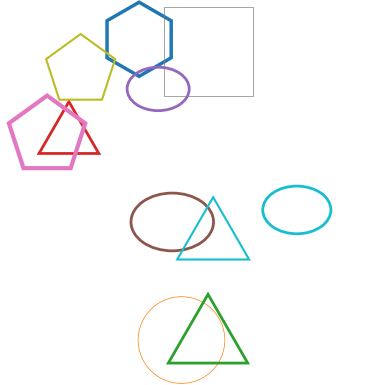[{"shape": "hexagon", "thickness": 2.5, "radius": 0.48, "center": [0.361, 0.898]}, {"shape": "circle", "thickness": 0.5, "radius": 0.56, "center": [0.471, 0.117]}, {"shape": "triangle", "thickness": 2, "radius": 0.6, "center": [0.54, 0.116]}, {"shape": "triangle", "thickness": 2, "radius": 0.45, "center": [0.179, 0.646]}, {"shape": "oval", "thickness": 2, "radius": 0.4, "center": [0.411, 0.769]}, {"shape": "oval", "thickness": 2, "radius": 0.54, "center": [0.447, 0.424]}, {"shape": "pentagon", "thickness": 3, "radius": 0.52, "center": [0.122, 0.647]}, {"shape": "square", "thickness": 0.5, "radius": 0.58, "center": [0.542, 0.867]}, {"shape": "pentagon", "thickness": 1.5, "radius": 0.47, "center": [0.209, 0.817]}, {"shape": "triangle", "thickness": 1.5, "radius": 0.54, "center": [0.554, 0.38]}, {"shape": "oval", "thickness": 2, "radius": 0.44, "center": [0.771, 0.455]}]